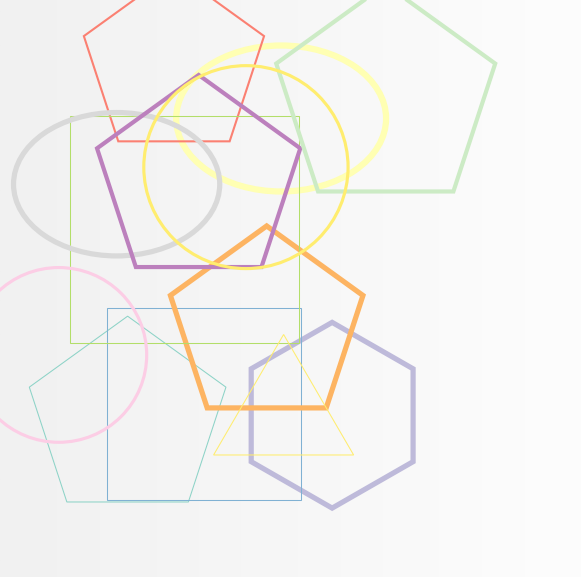[{"shape": "pentagon", "thickness": 0.5, "radius": 0.89, "center": [0.22, 0.274]}, {"shape": "oval", "thickness": 3, "radius": 0.9, "center": [0.484, 0.794]}, {"shape": "hexagon", "thickness": 2.5, "radius": 0.8, "center": [0.571, 0.28]}, {"shape": "pentagon", "thickness": 1, "radius": 0.81, "center": [0.299, 0.886]}, {"shape": "square", "thickness": 0.5, "radius": 0.83, "center": [0.351, 0.299]}, {"shape": "pentagon", "thickness": 2.5, "radius": 0.87, "center": [0.459, 0.434]}, {"shape": "square", "thickness": 0.5, "radius": 0.99, "center": [0.317, 0.602]}, {"shape": "circle", "thickness": 1.5, "radius": 0.76, "center": [0.101, 0.385]}, {"shape": "oval", "thickness": 2.5, "radius": 0.89, "center": [0.201, 0.68]}, {"shape": "pentagon", "thickness": 2, "radius": 0.92, "center": [0.342, 0.685]}, {"shape": "pentagon", "thickness": 2, "radius": 0.99, "center": [0.664, 0.828]}, {"shape": "circle", "thickness": 1.5, "radius": 0.88, "center": [0.423, 0.71]}, {"shape": "triangle", "thickness": 0.5, "radius": 0.7, "center": [0.488, 0.281]}]